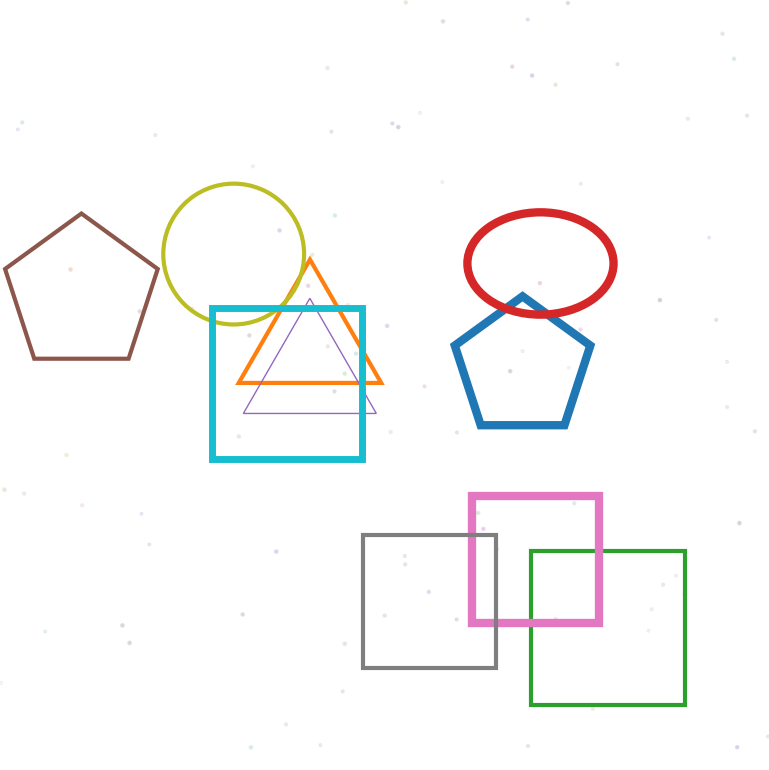[{"shape": "pentagon", "thickness": 3, "radius": 0.46, "center": [0.679, 0.523]}, {"shape": "triangle", "thickness": 1.5, "radius": 0.53, "center": [0.403, 0.556]}, {"shape": "square", "thickness": 1.5, "radius": 0.5, "center": [0.79, 0.184]}, {"shape": "oval", "thickness": 3, "radius": 0.47, "center": [0.702, 0.658]}, {"shape": "triangle", "thickness": 0.5, "radius": 0.5, "center": [0.402, 0.513]}, {"shape": "pentagon", "thickness": 1.5, "radius": 0.52, "center": [0.106, 0.618]}, {"shape": "square", "thickness": 3, "radius": 0.41, "center": [0.695, 0.273]}, {"shape": "square", "thickness": 1.5, "radius": 0.43, "center": [0.558, 0.219]}, {"shape": "circle", "thickness": 1.5, "radius": 0.46, "center": [0.303, 0.67]}, {"shape": "square", "thickness": 2.5, "radius": 0.49, "center": [0.373, 0.502]}]